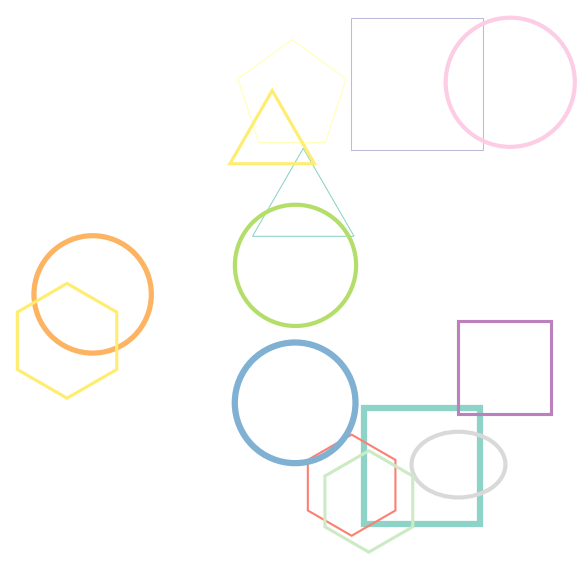[{"shape": "square", "thickness": 3, "radius": 0.5, "center": [0.731, 0.192]}, {"shape": "triangle", "thickness": 0.5, "radius": 0.51, "center": [0.525, 0.641]}, {"shape": "pentagon", "thickness": 0.5, "radius": 0.49, "center": [0.506, 0.832]}, {"shape": "square", "thickness": 0.5, "radius": 0.57, "center": [0.723, 0.854]}, {"shape": "hexagon", "thickness": 1, "radius": 0.44, "center": [0.609, 0.159]}, {"shape": "circle", "thickness": 3, "radius": 0.52, "center": [0.511, 0.302]}, {"shape": "circle", "thickness": 2.5, "radius": 0.51, "center": [0.16, 0.489]}, {"shape": "circle", "thickness": 2, "radius": 0.52, "center": [0.512, 0.54]}, {"shape": "circle", "thickness": 2, "radius": 0.56, "center": [0.884, 0.857]}, {"shape": "oval", "thickness": 2, "radius": 0.41, "center": [0.794, 0.195]}, {"shape": "square", "thickness": 1.5, "radius": 0.4, "center": [0.873, 0.363]}, {"shape": "hexagon", "thickness": 1.5, "radius": 0.44, "center": [0.639, 0.131]}, {"shape": "triangle", "thickness": 1.5, "radius": 0.42, "center": [0.471, 0.758]}, {"shape": "hexagon", "thickness": 1.5, "radius": 0.5, "center": [0.116, 0.409]}]